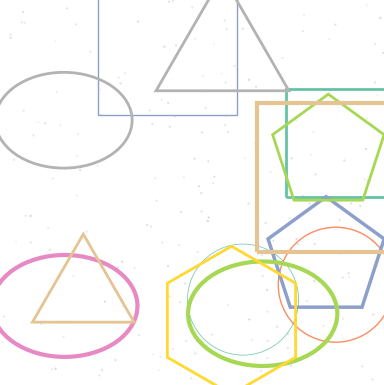[{"shape": "circle", "thickness": 0.5, "radius": 0.72, "center": [0.631, 0.222]}, {"shape": "square", "thickness": 2, "radius": 0.7, "center": [0.882, 0.629]}, {"shape": "circle", "thickness": 1, "radius": 0.75, "center": [0.872, 0.26]}, {"shape": "square", "thickness": 1, "radius": 0.91, "center": [0.436, 0.882]}, {"shape": "pentagon", "thickness": 2.5, "radius": 0.79, "center": [0.847, 0.33]}, {"shape": "oval", "thickness": 3, "radius": 0.95, "center": [0.168, 0.205]}, {"shape": "oval", "thickness": 3, "radius": 0.97, "center": [0.682, 0.185]}, {"shape": "pentagon", "thickness": 2, "radius": 0.76, "center": [0.853, 0.603]}, {"shape": "hexagon", "thickness": 2, "radius": 0.96, "center": [0.601, 0.168]}, {"shape": "triangle", "thickness": 2, "radius": 0.76, "center": [0.216, 0.239]}, {"shape": "square", "thickness": 3, "radius": 0.97, "center": [0.861, 0.539]}, {"shape": "triangle", "thickness": 2, "radius": 1.0, "center": [0.578, 0.864]}, {"shape": "oval", "thickness": 2, "radius": 0.89, "center": [0.166, 0.688]}]